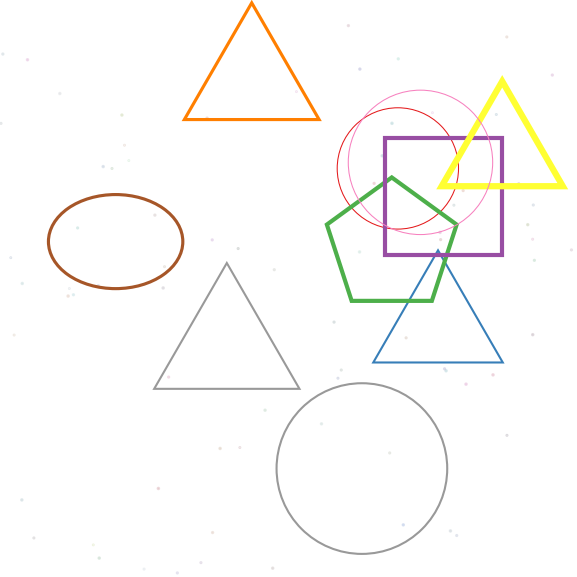[{"shape": "circle", "thickness": 0.5, "radius": 0.53, "center": [0.689, 0.707]}, {"shape": "triangle", "thickness": 1, "radius": 0.65, "center": [0.758, 0.436]}, {"shape": "pentagon", "thickness": 2, "radius": 0.59, "center": [0.678, 0.574]}, {"shape": "square", "thickness": 2, "radius": 0.51, "center": [0.768, 0.659]}, {"shape": "triangle", "thickness": 1.5, "radius": 0.67, "center": [0.436, 0.859]}, {"shape": "triangle", "thickness": 3, "radius": 0.61, "center": [0.87, 0.737]}, {"shape": "oval", "thickness": 1.5, "radius": 0.58, "center": [0.2, 0.581]}, {"shape": "circle", "thickness": 0.5, "radius": 0.63, "center": [0.728, 0.718]}, {"shape": "triangle", "thickness": 1, "radius": 0.73, "center": [0.393, 0.398]}, {"shape": "circle", "thickness": 1, "radius": 0.74, "center": [0.627, 0.188]}]